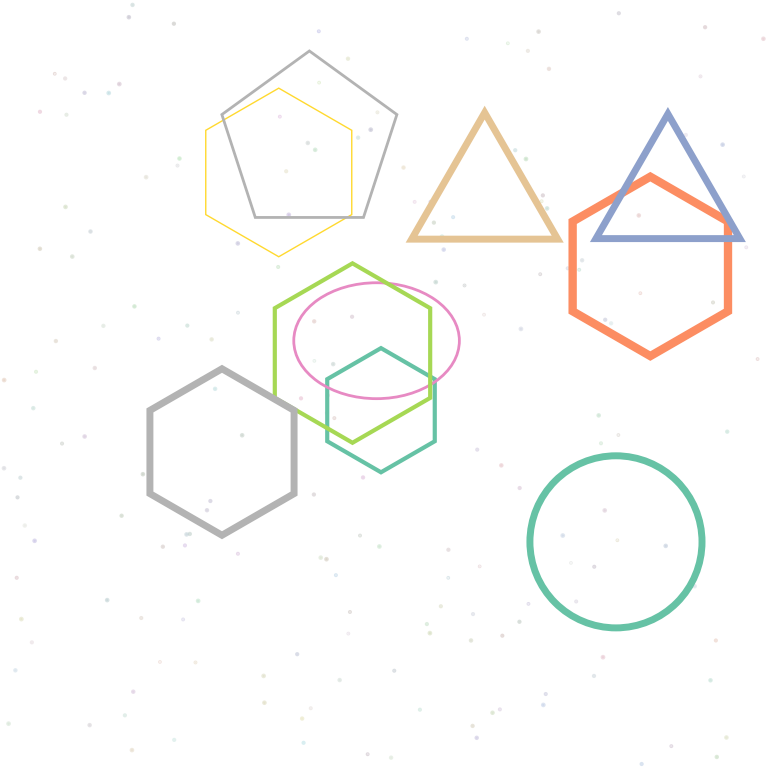[{"shape": "circle", "thickness": 2.5, "radius": 0.56, "center": [0.8, 0.296]}, {"shape": "hexagon", "thickness": 1.5, "radius": 0.4, "center": [0.495, 0.467]}, {"shape": "hexagon", "thickness": 3, "radius": 0.58, "center": [0.845, 0.654]}, {"shape": "triangle", "thickness": 2.5, "radius": 0.54, "center": [0.867, 0.744]}, {"shape": "oval", "thickness": 1, "radius": 0.54, "center": [0.489, 0.558]}, {"shape": "hexagon", "thickness": 1.5, "radius": 0.58, "center": [0.458, 0.541]}, {"shape": "hexagon", "thickness": 0.5, "radius": 0.55, "center": [0.362, 0.776]}, {"shape": "triangle", "thickness": 2.5, "radius": 0.55, "center": [0.629, 0.744]}, {"shape": "hexagon", "thickness": 2.5, "radius": 0.54, "center": [0.288, 0.413]}, {"shape": "pentagon", "thickness": 1, "radius": 0.6, "center": [0.402, 0.814]}]